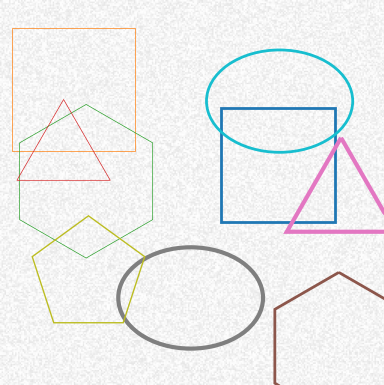[{"shape": "square", "thickness": 2, "radius": 0.74, "center": [0.722, 0.571]}, {"shape": "square", "thickness": 0.5, "radius": 0.8, "center": [0.191, 0.767]}, {"shape": "hexagon", "thickness": 0.5, "radius": 1.0, "center": [0.224, 0.529]}, {"shape": "triangle", "thickness": 0.5, "radius": 0.7, "center": [0.165, 0.602]}, {"shape": "hexagon", "thickness": 2, "radius": 0.96, "center": [0.88, 0.101]}, {"shape": "triangle", "thickness": 3, "radius": 0.81, "center": [0.886, 0.479]}, {"shape": "oval", "thickness": 3, "radius": 0.94, "center": [0.495, 0.226]}, {"shape": "pentagon", "thickness": 1, "radius": 0.77, "center": [0.23, 0.286]}, {"shape": "oval", "thickness": 2, "radius": 0.95, "center": [0.726, 0.737]}]